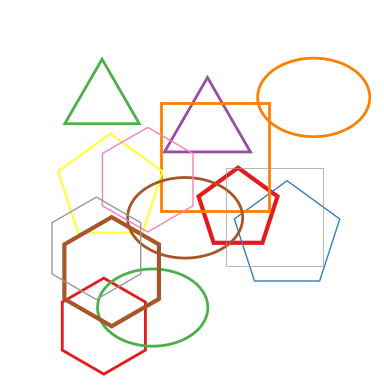[{"shape": "hexagon", "thickness": 2, "radius": 0.62, "center": [0.27, 0.153]}, {"shape": "pentagon", "thickness": 3, "radius": 0.54, "center": [0.618, 0.457]}, {"shape": "pentagon", "thickness": 1, "radius": 0.72, "center": [0.746, 0.387]}, {"shape": "oval", "thickness": 2, "radius": 0.72, "center": [0.397, 0.201]}, {"shape": "triangle", "thickness": 2, "radius": 0.56, "center": [0.265, 0.735]}, {"shape": "triangle", "thickness": 2, "radius": 0.64, "center": [0.539, 0.67]}, {"shape": "square", "thickness": 2, "radius": 0.7, "center": [0.558, 0.592]}, {"shape": "oval", "thickness": 2, "radius": 0.73, "center": [0.815, 0.747]}, {"shape": "pentagon", "thickness": 1.5, "radius": 0.71, "center": [0.287, 0.511]}, {"shape": "hexagon", "thickness": 3, "radius": 0.71, "center": [0.29, 0.294]}, {"shape": "oval", "thickness": 2, "radius": 0.75, "center": [0.481, 0.434]}, {"shape": "hexagon", "thickness": 1, "radius": 0.68, "center": [0.384, 0.533]}, {"shape": "square", "thickness": 0.5, "radius": 0.63, "center": [0.714, 0.436]}, {"shape": "hexagon", "thickness": 1, "radius": 0.66, "center": [0.25, 0.355]}]